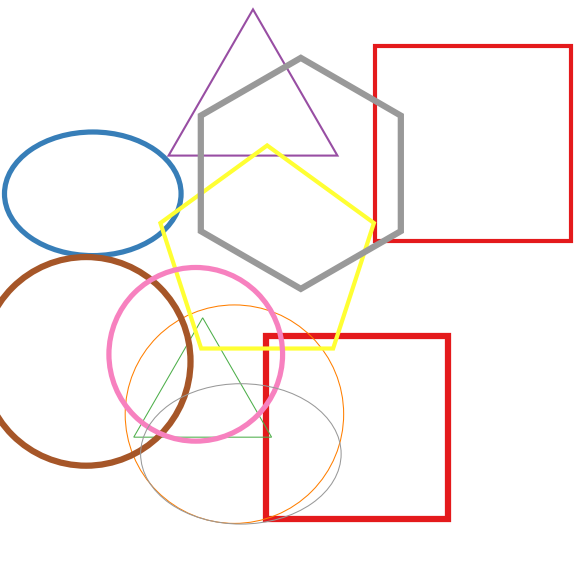[{"shape": "square", "thickness": 3, "radius": 0.79, "center": [0.618, 0.259]}, {"shape": "square", "thickness": 2, "radius": 0.85, "center": [0.819, 0.751]}, {"shape": "oval", "thickness": 2.5, "radius": 0.76, "center": [0.161, 0.664]}, {"shape": "triangle", "thickness": 0.5, "radius": 0.69, "center": [0.351, 0.311]}, {"shape": "triangle", "thickness": 1, "radius": 0.84, "center": [0.438, 0.814]}, {"shape": "circle", "thickness": 0.5, "radius": 0.95, "center": [0.406, 0.282]}, {"shape": "pentagon", "thickness": 2, "radius": 0.97, "center": [0.463, 0.553]}, {"shape": "circle", "thickness": 3, "radius": 0.9, "center": [0.149, 0.373]}, {"shape": "circle", "thickness": 2.5, "radius": 0.75, "center": [0.339, 0.386]}, {"shape": "hexagon", "thickness": 3, "radius": 1.0, "center": [0.521, 0.699]}, {"shape": "oval", "thickness": 0.5, "radius": 0.87, "center": [0.417, 0.213]}]